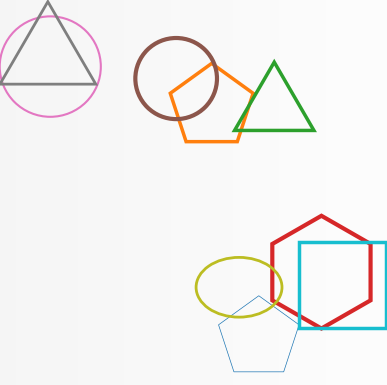[{"shape": "pentagon", "thickness": 0.5, "radius": 0.55, "center": [0.668, 0.123]}, {"shape": "pentagon", "thickness": 2.5, "radius": 0.56, "center": [0.546, 0.723]}, {"shape": "triangle", "thickness": 2.5, "radius": 0.59, "center": [0.708, 0.72]}, {"shape": "hexagon", "thickness": 3, "radius": 0.73, "center": [0.83, 0.293]}, {"shape": "circle", "thickness": 3, "radius": 0.53, "center": [0.455, 0.796]}, {"shape": "circle", "thickness": 1.5, "radius": 0.65, "center": [0.13, 0.827]}, {"shape": "triangle", "thickness": 2, "radius": 0.71, "center": [0.123, 0.853]}, {"shape": "oval", "thickness": 2, "radius": 0.55, "center": [0.617, 0.254]}, {"shape": "square", "thickness": 2.5, "radius": 0.56, "center": [0.884, 0.26]}]